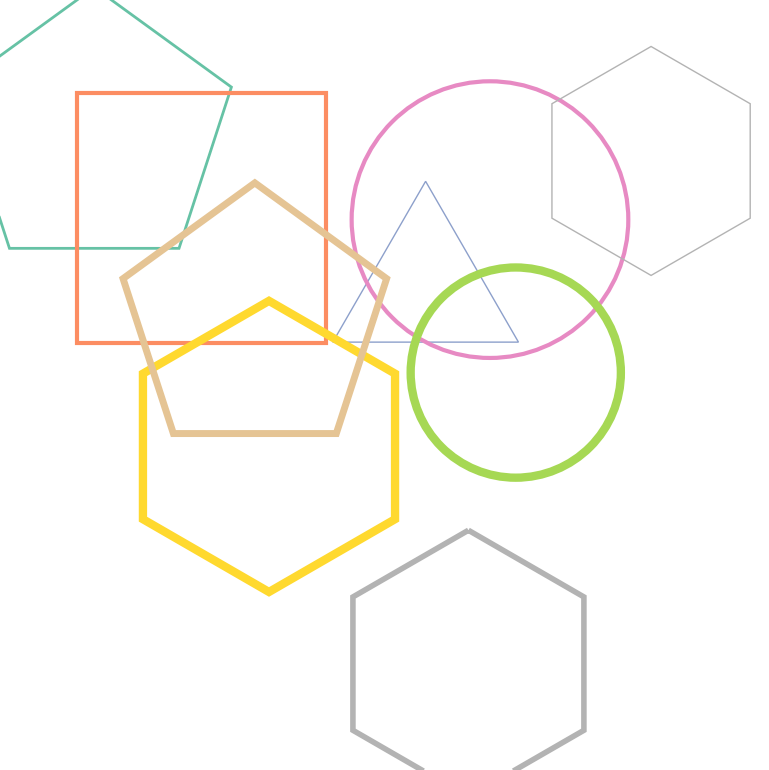[{"shape": "pentagon", "thickness": 1, "radius": 0.94, "center": [0.122, 0.829]}, {"shape": "square", "thickness": 1.5, "radius": 0.81, "center": [0.262, 0.717]}, {"shape": "triangle", "thickness": 0.5, "radius": 0.7, "center": [0.553, 0.625]}, {"shape": "circle", "thickness": 1.5, "radius": 0.9, "center": [0.636, 0.715]}, {"shape": "circle", "thickness": 3, "radius": 0.68, "center": [0.67, 0.516]}, {"shape": "hexagon", "thickness": 3, "radius": 0.95, "center": [0.349, 0.42]}, {"shape": "pentagon", "thickness": 2.5, "radius": 0.9, "center": [0.331, 0.583]}, {"shape": "hexagon", "thickness": 2, "radius": 0.87, "center": [0.608, 0.138]}, {"shape": "hexagon", "thickness": 0.5, "radius": 0.74, "center": [0.846, 0.791]}]